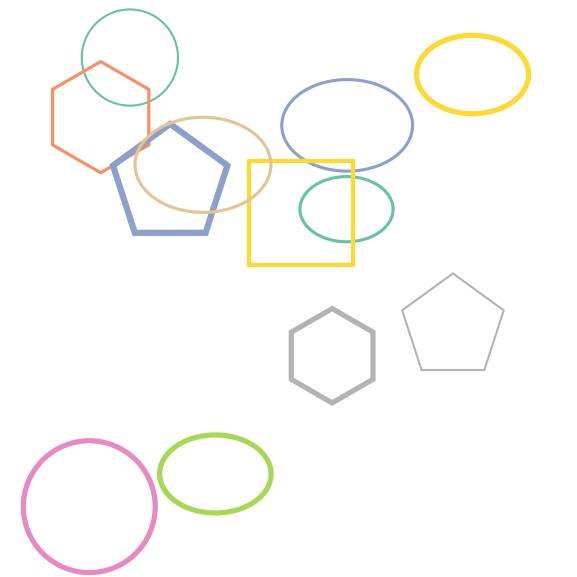[{"shape": "circle", "thickness": 1, "radius": 0.42, "center": [0.225, 0.899]}, {"shape": "oval", "thickness": 1.5, "radius": 0.4, "center": [0.6, 0.637]}, {"shape": "hexagon", "thickness": 1.5, "radius": 0.48, "center": [0.174, 0.796]}, {"shape": "pentagon", "thickness": 3, "radius": 0.52, "center": [0.295, 0.68]}, {"shape": "oval", "thickness": 1.5, "radius": 0.57, "center": [0.601, 0.782]}, {"shape": "circle", "thickness": 2.5, "radius": 0.57, "center": [0.155, 0.122]}, {"shape": "oval", "thickness": 2.5, "radius": 0.48, "center": [0.373, 0.178]}, {"shape": "oval", "thickness": 2.5, "radius": 0.49, "center": [0.818, 0.87]}, {"shape": "square", "thickness": 2, "radius": 0.45, "center": [0.521, 0.63]}, {"shape": "oval", "thickness": 1.5, "radius": 0.59, "center": [0.351, 0.714]}, {"shape": "hexagon", "thickness": 2.5, "radius": 0.41, "center": [0.575, 0.383]}, {"shape": "pentagon", "thickness": 1, "radius": 0.46, "center": [0.784, 0.433]}]